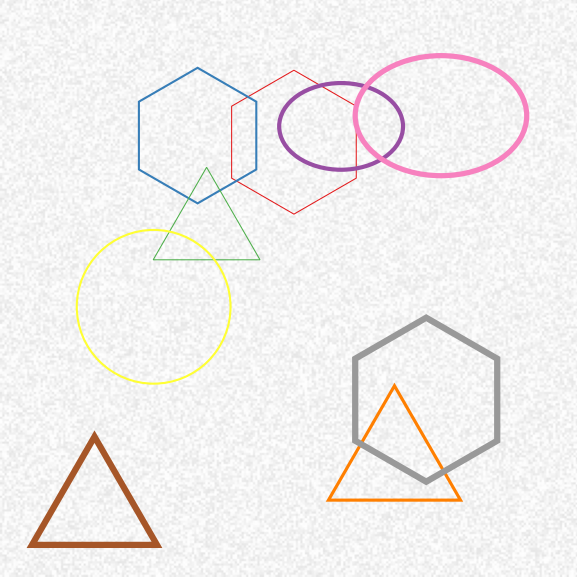[{"shape": "hexagon", "thickness": 0.5, "radius": 0.62, "center": [0.509, 0.753]}, {"shape": "hexagon", "thickness": 1, "radius": 0.59, "center": [0.342, 0.764]}, {"shape": "triangle", "thickness": 0.5, "radius": 0.53, "center": [0.358, 0.603]}, {"shape": "oval", "thickness": 2, "radius": 0.54, "center": [0.591, 0.78]}, {"shape": "triangle", "thickness": 1.5, "radius": 0.66, "center": [0.683, 0.199]}, {"shape": "circle", "thickness": 1, "radius": 0.67, "center": [0.266, 0.468]}, {"shape": "triangle", "thickness": 3, "radius": 0.62, "center": [0.164, 0.118]}, {"shape": "oval", "thickness": 2.5, "radius": 0.74, "center": [0.764, 0.799]}, {"shape": "hexagon", "thickness": 3, "radius": 0.71, "center": [0.738, 0.307]}]